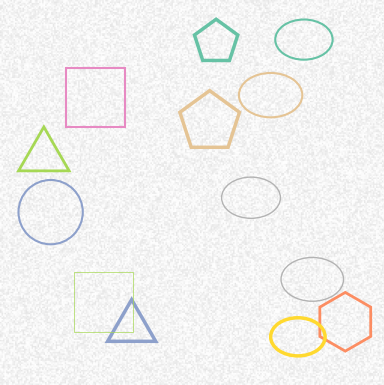[{"shape": "oval", "thickness": 1.5, "radius": 0.37, "center": [0.789, 0.897]}, {"shape": "pentagon", "thickness": 2.5, "radius": 0.3, "center": [0.561, 0.891]}, {"shape": "hexagon", "thickness": 2, "radius": 0.38, "center": [0.897, 0.164]}, {"shape": "circle", "thickness": 1.5, "radius": 0.42, "center": [0.132, 0.449]}, {"shape": "triangle", "thickness": 2.5, "radius": 0.36, "center": [0.342, 0.15]}, {"shape": "square", "thickness": 1.5, "radius": 0.38, "center": [0.249, 0.746]}, {"shape": "square", "thickness": 0.5, "radius": 0.38, "center": [0.269, 0.215]}, {"shape": "triangle", "thickness": 2, "radius": 0.38, "center": [0.114, 0.594]}, {"shape": "oval", "thickness": 2.5, "radius": 0.35, "center": [0.774, 0.125]}, {"shape": "oval", "thickness": 1.5, "radius": 0.41, "center": [0.703, 0.753]}, {"shape": "pentagon", "thickness": 2.5, "radius": 0.41, "center": [0.545, 0.683]}, {"shape": "oval", "thickness": 1, "radius": 0.38, "center": [0.652, 0.486]}, {"shape": "oval", "thickness": 1, "radius": 0.41, "center": [0.811, 0.274]}]